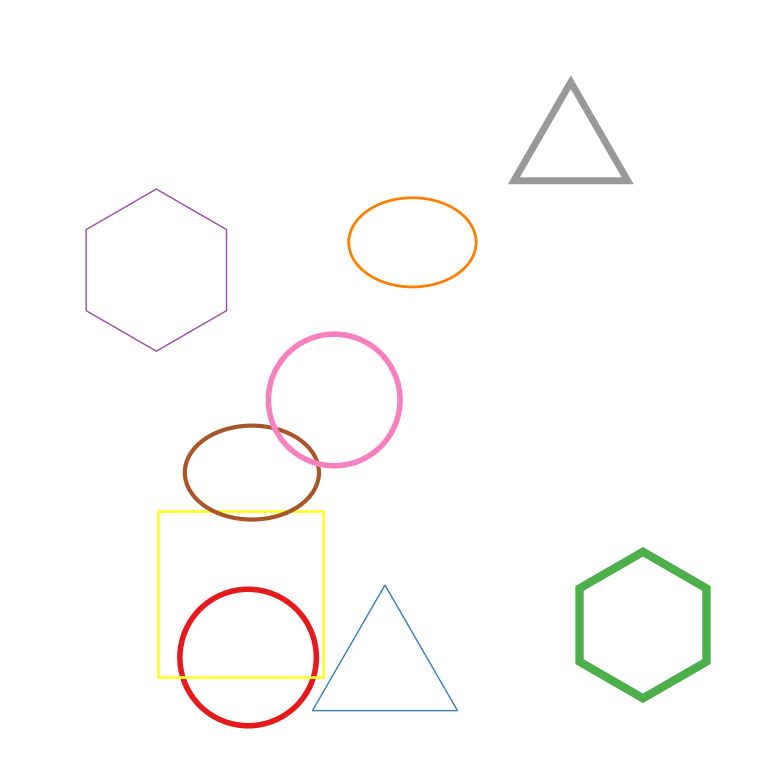[{"shape": "circle", "thickness": 2, "radius": 0.44, "center": [0.322, 0.146]}, {"shape": "triangle", "thickness": 0.5, "radius": 0.54, "center": [0.5, 0.131]}, {"shape": "hexagon", "thickness": 3, "radius": 0.48, "center": [0.835, 0.188]}, {"shape": "hexagon", "thickness": 0.5, "radius": 0.53, "center": [0.203, 0.649]}, {"shape": "oval", "thickness": 1, "radius": 0.41, "center": [0.536, 0.685]}, {"shape": "square", "thickness": 1, "radius": 0.54, "center": [0.312, 0.229]}, {"shape": "oval", "thickness": 1.5, "radius": 0.44, "center": [0.327, 0.386]}, {"shape": "circle", "thickness": 2, "radius": 0.43, "center": [0.434, 0.481]}, {"shape": "triangle", "thickness": 2.5, "radius": 0.43, "center": [0.741, 0.808]}]